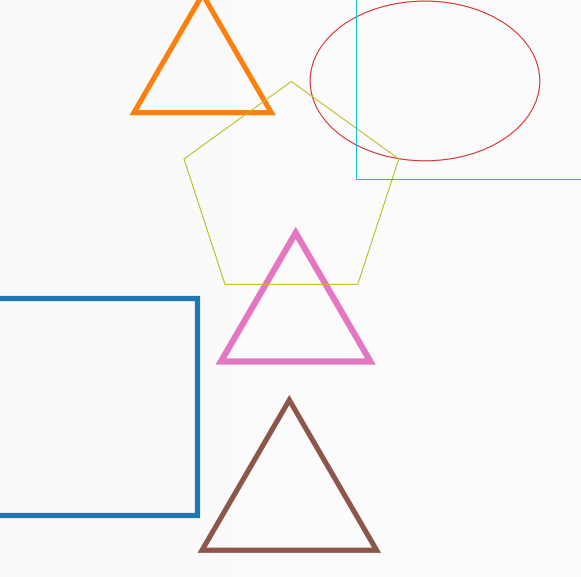[{"shape": "square", "thickness": 2.5, "radius": 0.94, "center": [0.15, 0.295]}, {"shape": "triangle", "thickness": 2.5, "radius": 0.68, "center": [0.349, 0.872]}, {"shape": "oval", "thickness": 0.5, "radius": 0.99, "center": [0.731, 0.859]}, {"shape": "triangle", "thickness": 2.5, "radius": 0.87, "center": [0.498, 0.133]}, {"shape": "triangle", "thickness": 3, "radius": 0.74, "center": [0.509, 0.447]}, {"shape": "pentagon", "thickness": 0.5, "radius": 0.97, "center": [0.501, 0.664]}, {"shape": "square", "thickness": 0.5, "radius": 1.0, "center": [0.812, 0.889]}]